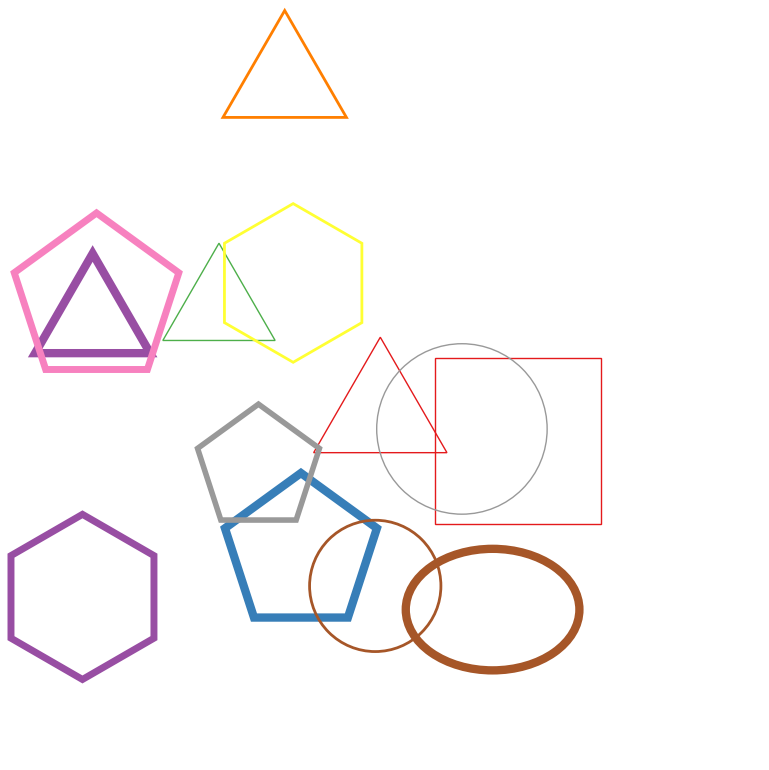[{"shape": "square", "thickness": 0.5, "radius": 0.54, "center": [0.673, 0.427]}, {"shape": "triangle", "thickness": 0.5, "radius": 0.5, "center": [0.494, 0.462]}, {"shape": "pentagon", "thickness": 3, "radius": 0.52, "center": [0.391, 0.282]}, {"shape": "triangle", "thickness": 0.5, "radius": 0.42, "center": [0.284, 0.6]}, {"shape": "hexagon", "thickness": 2.5, "radius": 0.54, "center": [0.107, 0.225]}, {"shape": "triangle", "thickness": 3, "radius": 0.43, "center": [0.12, 0.584]}, {"shape": "triangle", "thickness": 1, "radius": 0.46, "center": [0.37, 0.894]}, {"shape": "hexagon", "thickness": 1, "radius": 0.52, "center": [0.381, 0.633]}, {"shape": "oval", "thickness": 3, "radius": 0.56, "center": [0.64, 0.208]}, {"shape": "circle", "thickness": 1, "radius": 0.43, "center": [0.487, 0.239]}, {"shape": "pentagon", "thickness": 2.5, "radius": 0.56, "center": [0.125, 0.611]}, {"shape": "pentagon", "thickness": 2, "radius": 0.42, "center": [0.336, 0.392]}, {"shape": "circle", "thickness": 0.5, "radius": 0.55, "center": [0.6, 0.443]}]